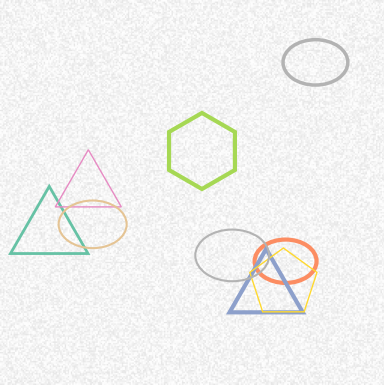[{"shape": "triangle", "thickness": 2, "radius": 0.58, "center": [0.128, 0.4]}, {"shape": "oval", "thickness": 3, "radius": 0.4, "center": [0.742, 0.321]}, {"shape": "triangle", "thickness": 3, "radius": 0.55, "center": [0.691, 0.244]}, {"shape": "triangle", "thickness": 1, "radius": 0.49, "center": [0.229, 0.512]}, {"shape": "hexagon", "thickness": 3, "radius": 0.49, "center": [0.525, 0.608]}, {"shape": "pentagon", "thickness": 1, "radius": 0.46, "center": [0.736, 0.264]}, {"shape": "oval", "thickness": 1.5, "radius": 0.44, "center": [0.241, 0.417]}, {"shape": "oval", "thickness": 2.5, "radius": 0.42, "center": [0.819, 0.838]}, {"shape": "oval", "thickness": 1.5, "radius": 0.48, "center": [0.603, 0.337]}]